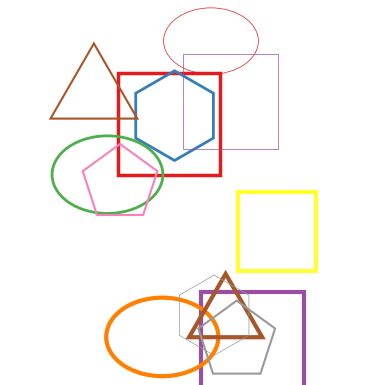[{"shape": "square", "thickness": 2.5, "radius": 0.66, "center": [0.439, 0.678]}, {"shape": "oval", "thickness": 0.5, "radius": 0.62, "center": [0.548, 0.893]}, {"shape": "hexagon", "thickness": 2, "radius": 0.58, "center": [0.453, 0.7]}, {"shape": "oval", "thickness": 2, "radius": 0.72, "center": [0.279, 0.546]}, {"shape": "square", "thickness": 0.5, "radius": 0.62, "center": [0.599, 0.735]}, {"shape": "square", "thickness": 3, "radius": 0.67, "center": [0.655, 0.107]}, {"shape": "oval", "thickness": 3, "radius": 0.73, "center": [0.422, 0.125]}, {"shape": "square", "thickness": 3, "radius": 0.51, "center": [0.719, 0.399]}, {"shape": "triangle", "thickness": 3, "radius": 0.55, "center": [0.586, 0.179]}, {"shape": "triangle", "thickness": 1.5, "radius": 0.65, "center": [0.244, 0.757]}, {"shape": "pentagon", "thickness": 1.5, "radius": 0.51, "center": [0.312, 0.524]}, {"shape": "hexagon", "thickness": 0.5, "radius": 0.52, "center": [0.556, 0.181]}, {"shape": "pentagon", "thickness": 1.5, "radius": 0.52, "center": [0.615, 0.114]}]